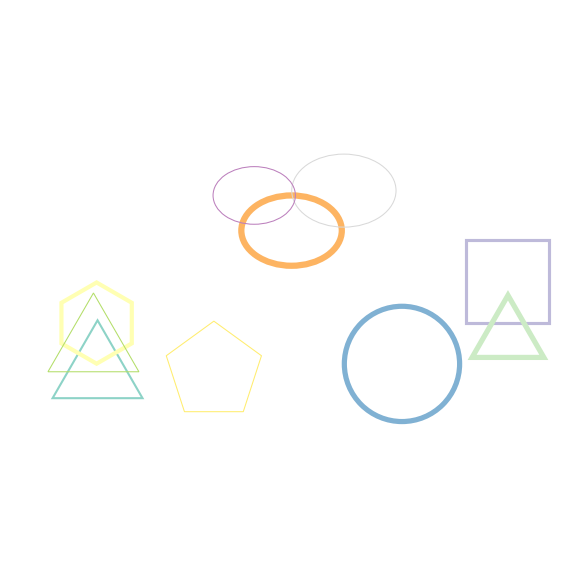[{"shape": "triangle", "thickness": 1, "radius": 0.45, "center": [0.169, 0.355]}, {"shape": "hexagon", "thickness": 2, "radius": 0.35, "center": [0.167, 0.44]}, {"shape": "square", "thickness": 1.5, "radius": 0.36, "center": [0.879, 0.512]}, {"shape": "circle", "thickness": 2.5, "radius": 0.5, "center": [0.696, 0.369]}, {"shape": "oval", "thickness": 3, "radius": 0.43, "center": [0.505, 0.6]}, {"shape": "triangle", "thickness": 0.5, "radius": 0.45, "center": [0.162, 0.401]}, {"shape": "oval", "thickness": 0.5, "radius": 0.45, "center": [0.595, 0.669]}, {"shape": "oval", "thickness": 0.5, "radius": 0.36, "center": [0.44, 0.661]}, {"shape": "triangle", "thickness": 2.5, "radius": 0.36, "center": [0.88, 0.416]}, {"shape": "pentagon", "thickness": 0.5, "radius": 0.43, "center": [0.37, 0.356]}]